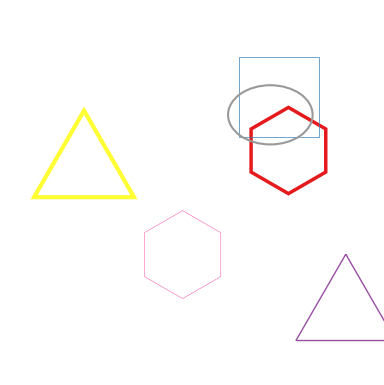[{"shape": "hexagon", "thickness": 2.5, "radius": 0.56, "center": [0.749, 0.609]}, {"shape": "square", "thickness": 0.5, "radius": 0.52, "center": [0.725, 0.748]}, {"shape": "triangle", "thickness": 1, "radius": 0.75, "center": [0.898, 0.19]}, {"shape": "triangle", "thickness": 3, "radius": 0.75, "center": [0.218, 0.563]}, {"shape": "hexagon", "thickness": 0.5, "radius": 0.57, "center": [0.474, 0.339]}, {"shape": "oval", "thickness": 1.5, "radius": 0.55, "center": [0.702, 0.702]}]